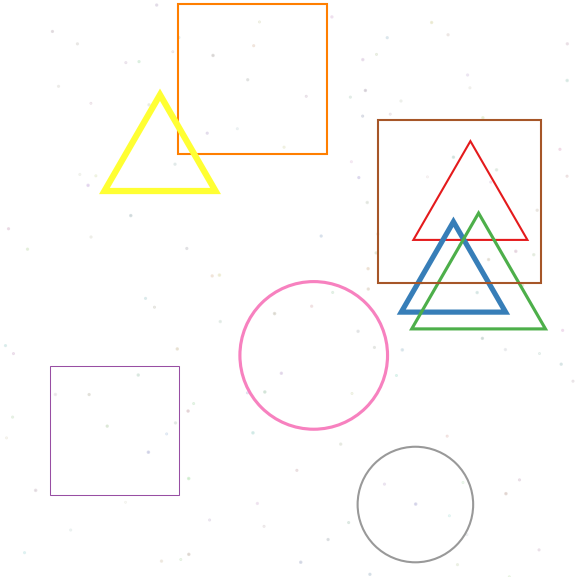[{"shape": "triangle", "thickness": 1, "radius": 0.57, "center": [0.815, 0.641]}, {"shape": "triangle", "thickness": 2.5, "radius": 0.52, "center": [0.785, 0.511]}, {"shape": "triangle", "thickness": 1.5, "radius": 0.67, "center": [0.829, 0.496]}, {"shape": "square", "thickness": 0.5, "radius": 0.56, "center": [0.198, 0.254]}, {"shape": "square", "thickness": 1, "radius": 0.65, "center": [0.437, 0.862]}, {"shape": "triangle", "thickness": 3, "radius": 0.56, "center": [0.277, 0.724]}, {"shape": "square", "thickness": 1, "radius": 0.7, "center": [0.796, 0.65]}, {"shape": "circle", "thickness": 1.5, "radius": 0.64, "center": [0.543, 0.384]}, {"shape": "circle", "thickness": 1, "radius": 0.5, "center": [0.719, 0.125]}]